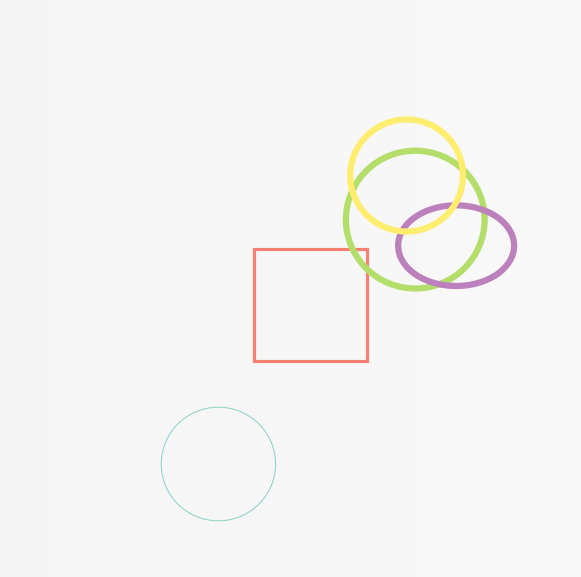[{"shape": "circle", "thickness": 0.5, "radius": 0.49, "center": [0.376, 0.196]}, {"shape": "square", "thickness": 1.5, "radius": 0.49, "center": [0.534, 0.471]}, {"shape": "circle", "thickness": 3, "radius": 0.6, "center": [0.714, 0.619]}, {"shape": "oval", "thickness": 3, "radius": 0.5, "center": [0.785, 0.574]}, {"shape": "circle", "thickness": 3, "radius": 0.49, "center": [0.7, 0.695]}]